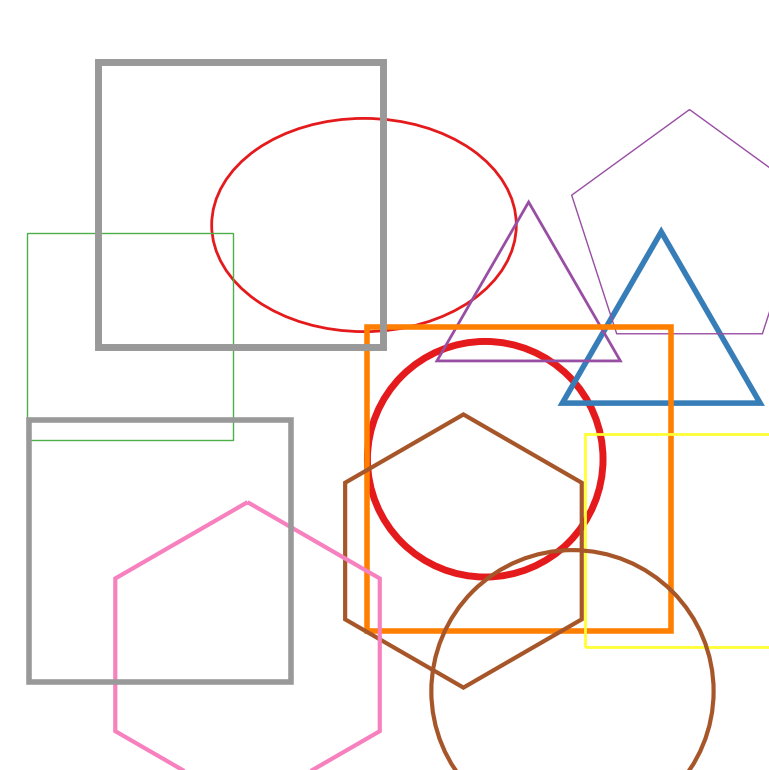[{"shape": "circle", "thickness": 2.5, "radius": 0.76, "center": [0.63, 0.404]}, {"shape": "oval", "thickness": 1, "radius": 0.99, "center": [0.473, 0.708]}, {"shape": "triangle", "thickness": 2, "radius": 0.74, "center": [0.859, 0.551]}, {"shape": "square", "thickness": 0.5, "radius": 0.67, "center": [0.169, 0.563]}, {"shape": "pentagon", "thickness": 0.5, "radius": 0.8, "center": [0.896, 0.697]}, {"shape": "triangle", "thickness": 1, "radius": 0.69, "center": [0.687, 0.6]}, {"shape": "square", "thickness": 2, "radius": 0.99, "center": [0.674, 0.378]}, {"shape": "square", "thickness": 1, "radius": 0.69, "center": [0.898, 0.298]}, {"shape": "circle", "thickness": 1.5, "radius": 0.92, "center": [0.743, 0.102]}, {"shape": "hexagon", "thickness": 1.5, "radius": 0.89, "center": [0.602, 0.284]}, {"shape": "hexagon", "thickness": 1.5, "radius": 0.99, "center": [0.321, 0.15]}, {"shape": "square", "thickness": 2.5, "radius": 0.93, "center": [0.313, 0.735]}, {"shape": "square", "thickness": 2, "radius": 0.85, "center": [0.208, 0.284]}]